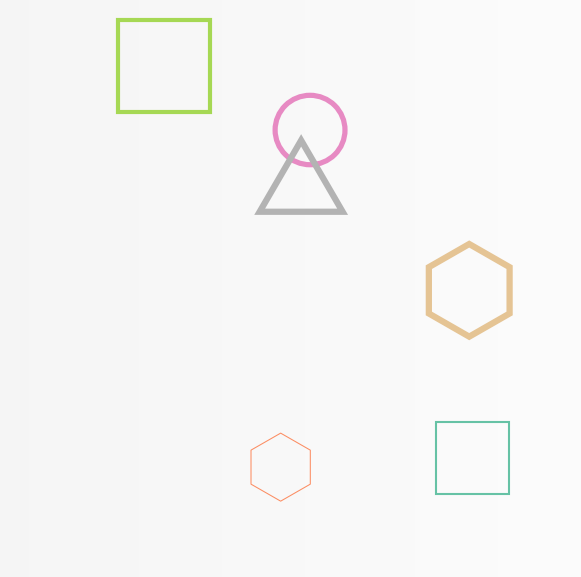[{"shape": "square", "thickness": 1, "radius": 0.31, "center": [0.813, 0.206]}, {"shape": "hexagon", "thickness": 0.5, "radius": 0.29, "center": [0.483, 0.19]}, {"shape": "circle", "thickness": 2.5, "radius": 0.3, "center": [0.533, 0.774]}, {"shape": "square", "thickness": 2, "radius": 0.4, "center": [0.282, 0.885]}, {"shape": "hexagon", "thickness": 3, "radius": 0.4, "center": [0.807, 0.496]}, {"shape": "triangle", "thickness": 3, "radius": 0.41, "center": [0.518, 0.674]}]